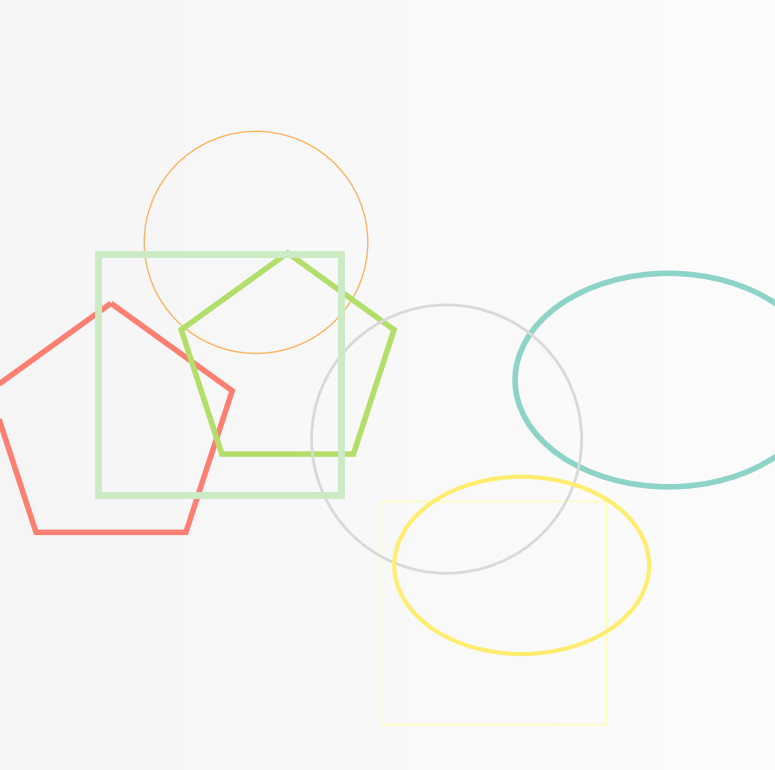[{"shape": "oval", "thickness": 2, "radius": 0.99, "center": [0.863, 0.506]}, {"shape": "square", "thickness": 0.5, "radius": 0.72, "center": [0.637, 0.205]}, {"shape": "pentagon", "thickness": 2, "radius": 0.82, "center": [0.143, 0.442]}, {"shape": "circle", "thickness": 0.5, "radius": 0.72, "center": [0.33, 0.685]}, {"shape": "pentagon", "thickness": 2, "radius": 0.72, "center": [0.371, 0.527]}, {"shape": "circle", "thickness": 1, "radius": 0.87, "center": [0.576, 0.43]}, {"shape": "square", "thickness": 2.5, "radius": 0.78, "center": [0.283, 0.514]}, {"shape": "oval", "thickness": 1.5, "radius": 0.82, "center": [0.673, 0.266]}]